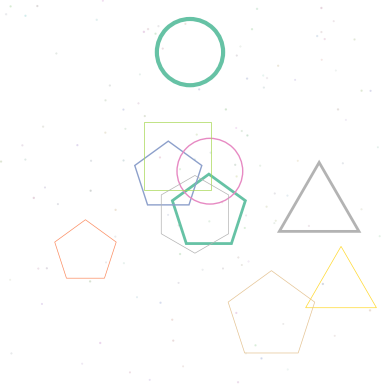[{"shape": "circle", "thickness": 3, "radius": 0.43, "center": [0.493, 0.865]}, {"shape": "pentagon", "thickness": 2, "radius": 0.5, "center": [0.543, 0.448]}, {"shape": "pentagon", "thickness": 0.5, "radius": 0.42, "center": [0.222, 0.345]}, {"shape": "pentagon", "thickness": 1, "radius": 0.46, "center": [0.437, 0.542]}, {"shape": "circle", "thickness": 1, "radius": 0.43, "center": [0.545, 0.555]}, {"shape": "square", "thickness": 0.5, "radius": 0.44, "center": [0.461, 0.595]}, {"shape": "triangle", "thickness": 0.5, "radius": 0.53, "center": [0.886, 0.254]}, {"shape": "pentagon", "thickness": 0.5, "radius": 0.59, "center": [0.705, 0.179]}, {"shape": "hexagon", "thickness": 0.5, "radius": 0.5, "center": [0.506, 0.443]}, {"shape": "triangle", "thickness": 2, "radius": 0.6, "center": [0.829, 0.459]}]